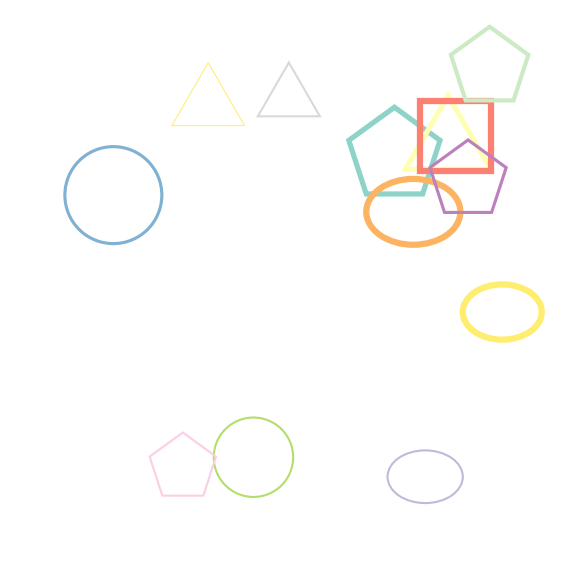[{"shape": "pentagon", "thickness": 2.5, "radius": 0.42, "center": [0.683, 0.73]}, {"shape": "triangle", "thickness": 2.5, "radius": 0.43, "center": [0.776, 0.749]}, {"shape": "oval", "thickness": 1, "radius": 0.33, "center": [0.736, 0.174]}, {"shape": "square", "thickness": 3, "radius": 0.31, "center": [0.789, 0.764]}, {"shape": "circle", "thickness": 1.5, "radius": 0.42, "center": [0.196, 0.661]}, {"shape": "oval", "thickness": 3, "radius": 0.41, "center": [0.716, 0.632]}, {"shape": "circle", "thickness": 1, "radius": 0.34, "center": [0.439, 0.207]}, {"shape": "pentagon", "thickness": 1, "radius": 0.3, "center": [0.317, 0.19]}, {"shape": "triangle", "thickness": 1, "radius": 0.31, "center": [0.5, 0.829]}, {"shape": "pentagon", "thickness": 1.5, "radius": 0.35, "center": [0.811, 0.687]}, {"shape": "pentagon", "thickness": 2, "radius": 0.35, "center": [0.848, 0.882]}, {"shape": "oval", "thickness": 3, "radius": 0.34, "center": [0.87, 0.459]}, {"shape": "triangle", "thickness": 0.5, "radius": 0.36, "center": [0.361, 0.818]}]